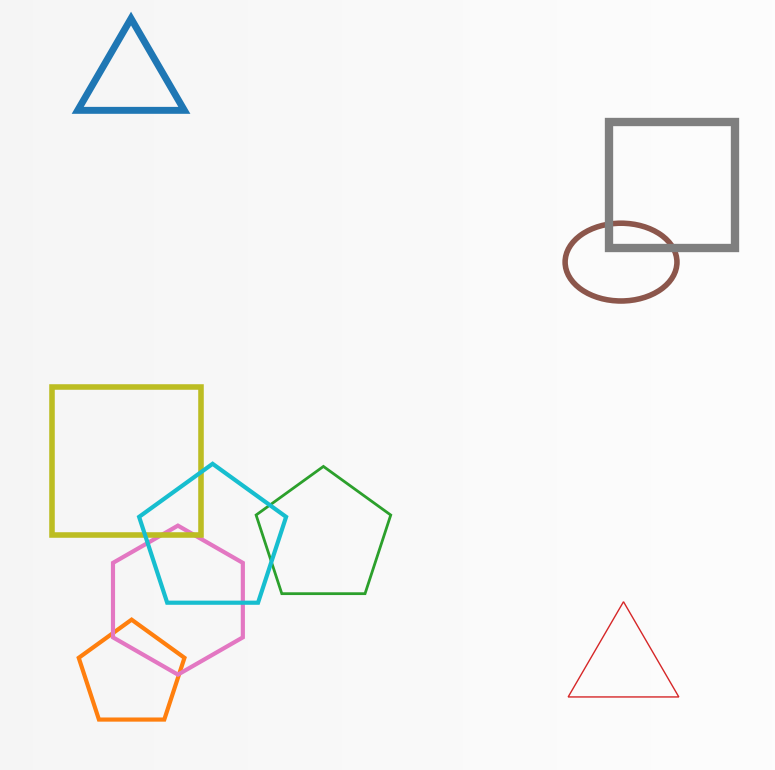[{"shape": "triangle", "thickness": 2.5, "radius": 0.4, "center": [0.169, 0.896]}, {"shape": "pentagon", "thickness": 1.5, "radius": 0.36, "center": [0.17, 0.124]}, {"shape": "pentagon", "thickness": 1, "radius": 0.46, "center": [0.417, 0.303]}, {"shape": "triangle", "thickness": 0.5, "radius": 0.41, "center": [0.805, 0.136]}, {"shape": "oval", "thickness": 2, "radius": 0.36, "center": [0.801, 0.66]}, {"shape": "hexagon", "thickness": 1.5, "radius": 0.48, "center": [0.23, 0.221]}, {"shape": "square", "thickness": 3, "radius": 0.41, "center": [0.867, 0.76]}, {"shape": "square", "thickness": 2, "radius": 0.48, "center": [0.164, 0.402]}, {"shape": "pentagon", "thickness": 1.5, "radius": 0.5, "center": [0.274, 0.298]}]